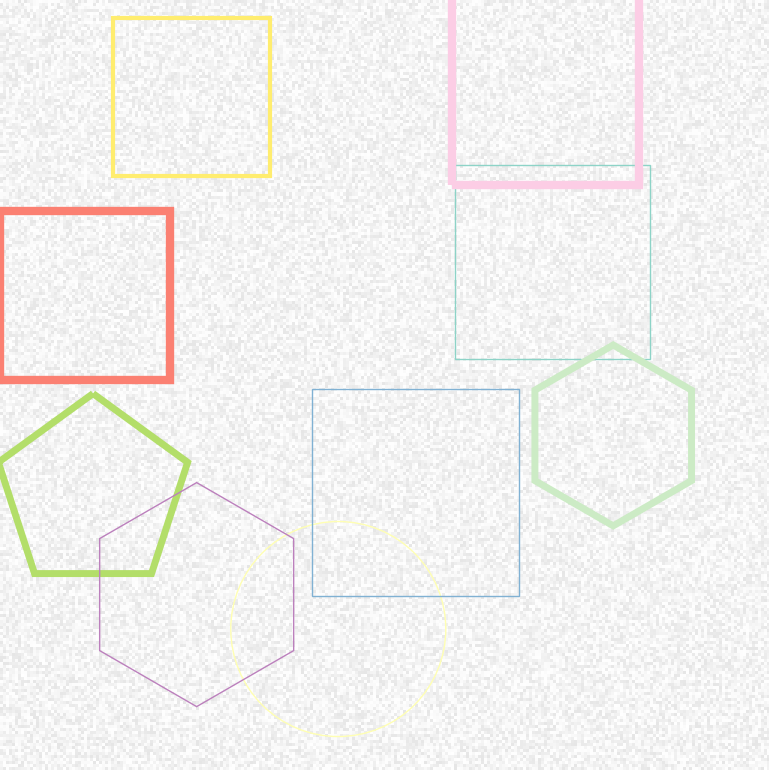[{"shape": "square", "thickness": 0.5, "radius": 0.63, "center": [0.718, 0.66]}, {"shape": "circle", "thickness": 0.5, "radius": 0.7, "center": [0.439, 0.183]}, {"shape": "square", "thickness": 3, "radius": 0.55, "center": [0.111, 0.616]}, {"shape": "square", "thickness": 0.5, "radius": 0.67, "center": [0.54, 0.361]}, {"shape": "pentagon", "thickness": 2.5, "radius": 0.65, "center": [0.121, 0.36]}, {"shape": "square", "thickness": 3, "radius": 0.61, "center": [0.709, 0.881]}, {"shape": "hexagon", "thickness": 0.5, "radius": 0.73, "center": [0.255, 0.228]}, {"shape": "hexagon", "thickness": 2.5, "radius": 0.59, "center": [0.796, 0.435]}, {"shape": "square", "thickness": 1.5, "radius": 0.51, "center": [0.249, 0.874]}]